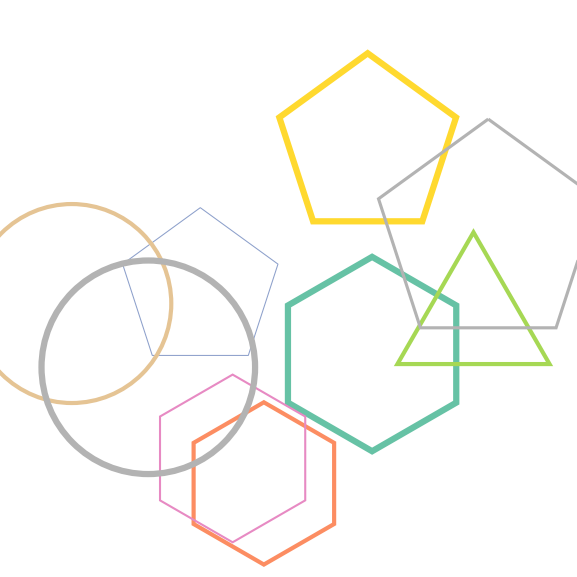[{"shape": "hexagon", "thickness": 3, "radius": 0.84, "center": [0.644, 0.386]}, {"shape": "hexagon", "thickness": 2, "radius": 0.7, "center": [0.457, 0.162]}, {"shape": "pentagon", "thickness": 0.5, "radius": 0.71, "center": [0.347, 0.498]}, {"shape": "hexagon", "thickness": 1, "radius": 0.73, "center": [0.403, 0.205]}, {"shape": "triangle", "thickness": 2, "radius": 0.76, "center": [0.82, 0.445]}, {"shape": "pentagon", "thickness": 3, "radius": 0.8, "center": [0.637, 0.746]}, {"shape": "circle", "thickness": 2, "radius": 0.86, "center": [0.124, 0.474]}, {"shape": "pentagon", "thickness": 1.5, "radius": 1.0, "center": [0.845, 0.593]}, {"shape": "circle", "thickness": 3, "radius": 0.92, "center": [0.257, 0.363]}]